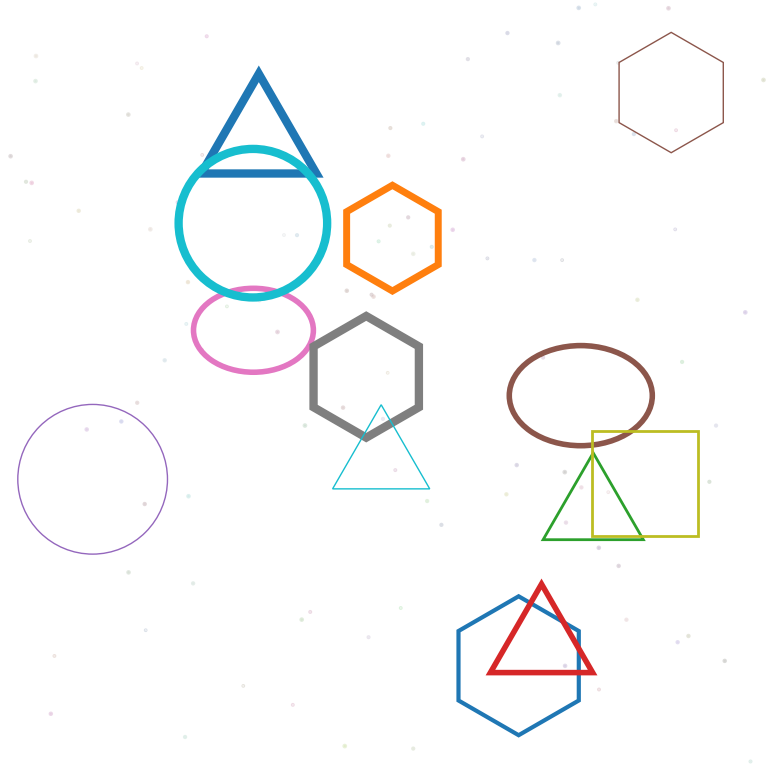[{"shape": "hexagon", "thickness": 1.5, "radius": 0.45, "center": [0.674, 0.135]}, {"shape": "triangle", "thickness": 3, "radius": 0.43, "center": [0.336, 0.818]}, {"shape": "hexagon", "thickness": 2.5, "radius": 0.34, "center": [0.51, 0.691]}, {"shape": "triangle", "thickness": 1, "radius": 0.38, "center": [0.77, 0.337]}, {"shape": "triangle", "thickness": 2, "radius": 0.38, "center": [0.703, 0.165]}, {"shape": "circle", "thickness": 0.5, "radius": 0.49, "center": [0.12, 0.378]}, {"shape": "oval", "thickness": 2, "radius": 0.46, "center": [0.754, 0.486]}, {"shape": "hexagon", "thickness": 0.5, "radius": 0.39, "center": [0.872, 0.88]}, {"shape": "oval", "thickness": 2, "radius": 0.39, "center": [0.329, 0.571]}, {"shape": "hexagon", "thickness": 3, "radius": 0.39, "center": [0.476, 0.511]}, {"shape": "square", "thickness": 1, "radius": 0.34, "center": [0.838, 0.372]}, {"shape": "circle", "thickness": 3, "radius": 0.48, "center": [0.328, 0.71]}, {"shape": "triangle", "thickness": 0.5, "radius": 0.36, "center": [0.495, 0.402]}]